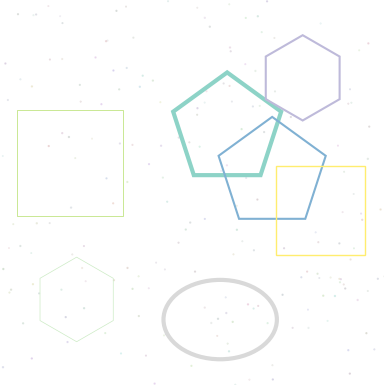[{"shape": "pentagon", "thickness": 3, "radius": 0.74, "center": [0.59, 0.664]}, {"shape": "hexagon", "thickness": 1.5, "radius": 0.55, "center": [0.786, 0.798]}, {"shape": "pentagon", "thickness": 1.5, "radius": 0.73, "center": [0.707, 0.55]}, {"shape": "square", "thickness": 0.5, "radius": 0.69, "center": [0.181, 0.577]}, {"shape": "oval", "thickness": 3, "radius": 0.74, "center": [0.572, 0.17]}, {"shape": "hexagon", "thickness": 0.5, "radius": 0.55, "center": [0.199, 0.222]}, {"shape": "square", "thickness": 1, "radius": 0.58, "center": [0.833, 0.452]}]